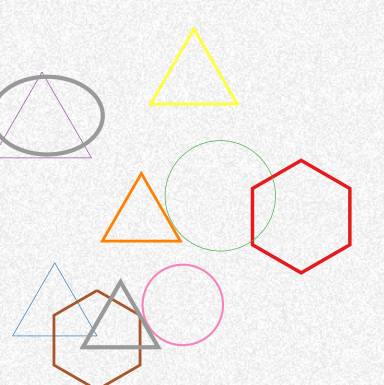[{"shape": "hexagon", "thickness": 2.5, "radius": 0.73, "center": [0.782, 0.437]}, {"shape": "triangle", "thickness": 0.5, "radius": 0.63, "center": [0.142, 0.191]}, {"shape": "circle", "thickness": 0.5, "radius": 0.72, "center": [0.572, 0.491]}, {"shape": "triangle", "thickness": 0.5, "radius": 0.74, "center": [0.109, 0.664]}, {"shape": "triangle", "thickness": 2, "radius": 0.59, "center": [0.367, 0.432]}, {"shape": "triangle", "thickness": 2, "radius": 0.65, "center": [0.504, 0.795]}, {"shape": "hexagon", "thickness": 2, "radius": 0.65, "center": [0.252, 0.116]}, {"shape": "circle", "thickness": 1.5, "radius": 0.52, "center": [0.475, 0.208]}, {"shape": "triangle", "thickness": 3, "radius": 0.57, "center": [0.313, 0.155]}, {"shape": "oval", "thickness": 3, "radius": 0.72, "center": [0.123, 0.7]}]